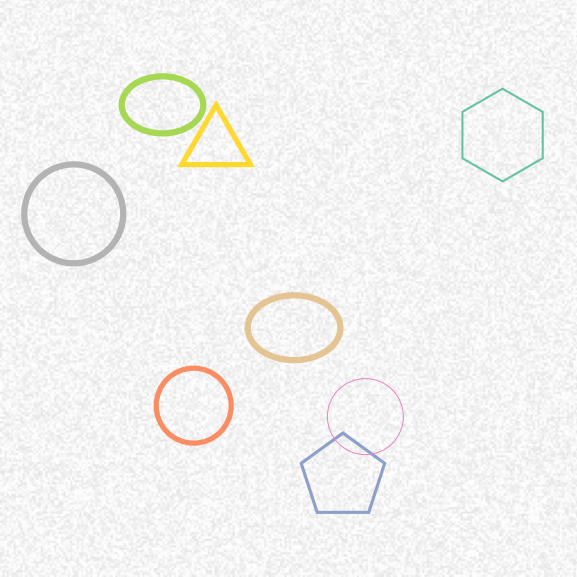[{"shape": "hexagon", "thickness": 1, "radius": 0.4, "center": [0.87, 0.765]}, {"shape": "circle", "thickness": 2.5, "radius": 0.32, "center": [0.335, 0.297]}, {"shape": "pentagon", "thickness": 1.5, "radius": 0.38, "center": [0.594, 0.173]}, {"shape": "circle", "thickness": 0.5, "radius": 0.33, "center": [0.633, 0.278]}, {"shape": "oval", "thickness": 3, "radius": 0.35, "center": [0.281, 0.818]}, {"shape": "triangle", "thickness": 2.5, "radius": 0.34, "center": [0.374, 0.748]}, {"shape": "oval", "thickness": 3, "radius": 0.4, "center": [0.509, 0.432]}, {"shape": "circle", "thickness": 3, "radius": 0.43, "center": [0.128, 0.629]}]